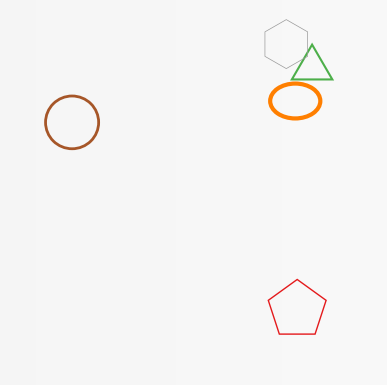[{"shape": "pentagon", "thickness": 1, "radius": 0.39, "center": [0.767, 0.196]}, {"shape": "triangle", "thickness": 1.5, "radius": 0.3, "center": [0.805, 0.824]}, {"shape": "oval", "thickness": 3, "radius": 0.32, "center": [0.762, 0.738]}, {"shape": "circle", "thickness": 2, "radius": 0.34, "center": [0.186, 0.682]}, {"shape": "hexagon", "thickness": 0.5, "radius": 0.32, "center": [0.739, 0.885]}]